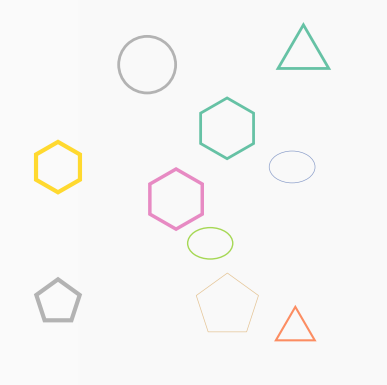[{"shape": "hexagon", "thickness": 2, "radius": 0.39, "center": [0.586, 0.667]}, {"shape": "triangle", "thickness": 2, "radius": 0.38, "center": [0.783, 0.86]}, {"shape": "triangle", "thickness": 1.5, "radius": 0.29, "center": [0.762, 0.145]}, {"shape": "oval", "thickness": 0.5, "radius": 0.3, "center": [0.754, 0.566]}, {"shape": "hexagon", "thickness": 2.5, "radius": 0.39, "center": [0.454, 0.483]}, {"shape": "oval", "thickness": 1, "radius": 0.29, "center": [0.542, 0.368]}, {"shape": "hexagon", "thickness": 3, "radius": 0.33, "center": [0.15, 0.566]}, {"shape": "pentagon", "thickness": 0.5, "radius": 0.42, "center": [0.587, 0.206]}, {"shape": "circle", "thickness": 2, "radius": 0.37, "center": [0.38, 0.832]}, {"shape": "pentagon", "thickness": 3, "radius": 0.29, "center": [0.15, 0.216]}]